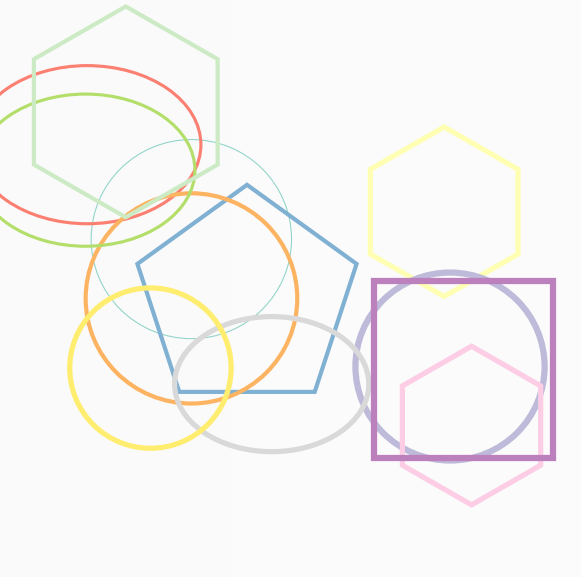[{"shape": "circle", "thickness": 0.5, "radius": 0.86, "center": [0.329, 0.585]}, {"shape": "hexagon", "thickness": 2.5, "radius": 0.73, "center": [0.764, 0.633]}, {"shape": "circle", "thickness": 3, "radius": 0.81, "center": [0.774, 0.364]}, {"shape": "oval", "thickness": 1.5, "radius": 0.98, "center": [0.15, 0.749]}, {"shape": "pentagon", "thickness": 2, "radius": 0.99, "center": [0.425, 0.481]}, {"shape": "circle", "thickness": 2, "radius": 0.91, "center": [0.329, 0.482]}, {"shape": "oval", "thickness": 1.5, "radius": 0.94, "center": [0.147, 0.704]}, {"shape": "hexagon", "thickness": 2.5, "radius": 0.69, "center": [0.811, 0.262]}, {"shape": "oval", "thickness": 2.5, "radius": 0.84, "center": [0.467, 0.334]}, {"shape": "square", "thickness": 3, "radius": 0.77, "center": [0.798, 0.359]}, {"shape": "hexagon", "thickness": 2, "radius": 0.91, "center": [0.216, 0.805]}, {"shape": "circle", "thickness": 2.5, "radius": 0.69, "center": [0.259, 0.362]}]